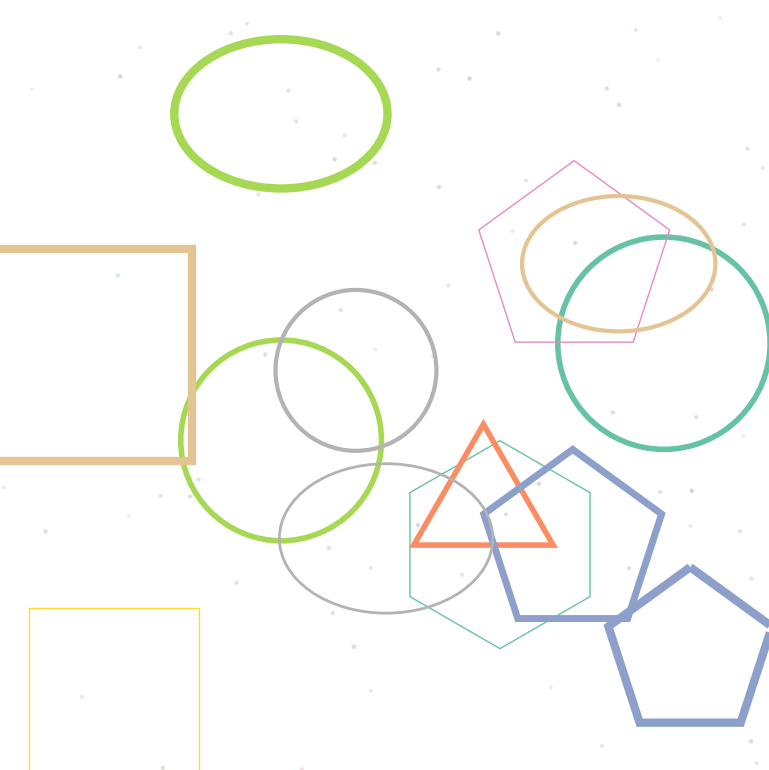[{"shape": "hexagon", "thickness": 0.5, "radius": 0.68, "center": [0.649, 0.293]}, {"shape": "circle", "thickness": 2, "radius": 0.69, "center": [0.862, 0.554]}, {"shape": "triangle", "thickness": 2, "radius": 0.52, "center": [0.628, 0.344]}, {"shape": "pentagon", "thickness": 2.5, "radius": 0.61, "center": [0.744, 0.295]}, {"shape": "pentagon", "thickness": 3, "radius": 0.56, "center": [0.896, 0.152]}, {"shape": "pentagon", "thickness": 0.5, "radius": 0.65, "center": [0.746, 0.661]}, {"shape": "oval", "thickness": 3, "radius": 0.69, "center": [0.365, 0.852]}, {"shape": "circle", "thickness": 2, "radius": 0.65, "center": [0.365, 0.428]}, {"shape": "square", "thickness": 0.5, "radius": 0.55, "center": [0.148, 0.1]}, {"shape": "square", "thickness": 3, "radius": 0.69, "center": [0.111, 0.539]}, {"shape": "oval", "thickness": 1.5, "radius": 0.63, "center": [0.804, 0.657]}, {"shape": "oval", "thickness": 1, "radius": 0.69, "center": [0.501, 0.301]}, {"shape": "circle", "thickness": 1.5, "radius": 0.52, "center": [0.462, 0.519]}]